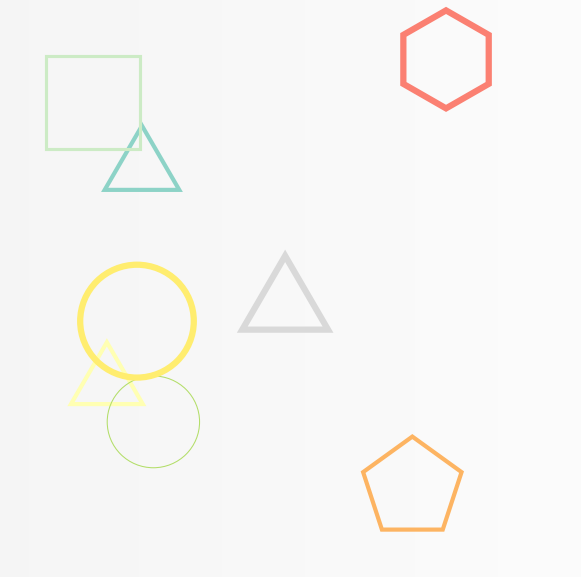[{"shape": "triangle", "thickness": 2, "radius": 0.37, "center": [0.244, 0.707]}, {"shape": "triangle", "thickness": 2, "radius": 0.36, "center": [0.184, 0.335]}, {"shape": "hexagon", "thickness": 3, "radius": 0.42, "center": [0.767, 0.896]}, {"shape": "pentagon", "thickness": 2, "radius": 0.45, "center": [0.709, 0.154]}, {"shape": "circle", "thickness": 0.5, "radius": 0.4, "center": [0.264, 0.269]}, {"shape": "triangle", "thickness": 3, "radius": 0.43, "center": [0.491, 0.471]}, {"shape": "square", "thickness": 1.5, "radius": 0.4, "center": [0.161, 0.822]}, {"shape": "circle", "thickness": 3, "radius": 0.49, "center": [0.236, 0.443]}]